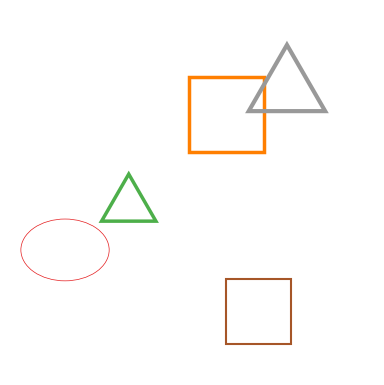[{"shape": "oval", "thickness": 0.5, "radius": 0.57, "center": [0.169, 0.351]}, {"shape": "triangle", "thickness": 2.5, "radius": 0.41, "center": [0.334, 0.466]}, {"shape": "square", "thickness": 2.5, "radius": 0.49, "center": [0.589, 0.702]}, {"shape": "square", "thickness": 1.5, "radius": 0.42, "center": [0.672, 0.191]}, {"shape": "triangle", "thickness": 3, "radius": 0.57, "center": [0.745, 0.769]}]